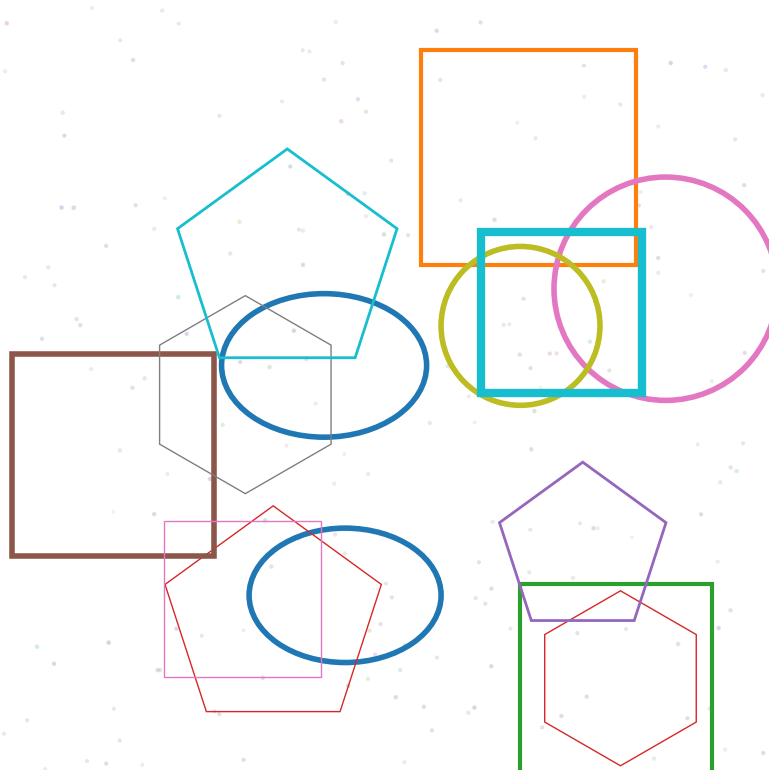[{"shape": "oval", "thickness": 2, "radius": 0.62, "center": [0.448, 0.227]}, {"shape": "oval", "thickness": 2, "radius": 0.67, "center": [0.421, 0.525]}, {"shape": "square", "thickness": 1.5, "radius": 0.7, "center": [0.687, 0.795]}, {"shape": "square", "thickness": 1.5, "radius": 0.62, "center": [0.8, 0.116]}, {"shape": "hexagon", "thickness": 0.5, "radius": 0.57, "center": [0.806, 0.119]}, {"shape": "pentagon", "thickness": 0.5, "radius": 0.74, "center": [0.355, 0.195]}, {"shape": "pentagon", "thickness": 1, "radius": 0.57, "center": [0.757, 0.286]}, {"shape": "square", "thickness": 2, "radius": 0.66, "center": [0.146, 0.409]}, {"shape": "square", "thickness": 0.5, "radius": 0.51, "center": [0.315, 0.222]}, {"shape": "circle", "thickness": 2, "radius": 0.73, "center": [0.864, 0.625]}, {"shape": "hexagon", "thickness": 0.5, "radius": 0.64, "center": [0.319, 0.487]}, {"shape": "circle", "thickness": 2, "radius": 0.52, "center": [0.676, 0.577]}, {"shape": "pentagon", "thickness": 1, "radius": 0.75, "center": [0.373, 0.657]}, {"shape": "square", "thickness": 3, "radius": 0.52, "center": [0.729, 0.594]}]